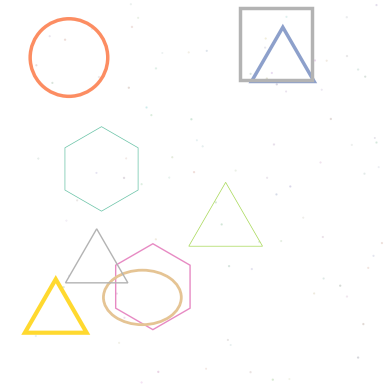[{"shape": "hexagon", "thickness": 0.5, "radius": 0.55, "center": [0.264, 0.561]}, {"shape": "circle", "thickness": 2.5, "radius": 0.5, "center": [0.179, 0.851]}, {"shape": "triangle", "thickness": 2.5, "radius": 0.47, "center": [0.735, 0.835]}, {"shape": "hexagon", "thickness": 1, "radius": 0.56, "center": [0.397, 0.255]}, {"shape": "triangle", "thickness": 0.5, "radius": 0.55, "center": [0.586, 0.416]}, {"shape": "triangle", "thickness": 3, "radius": 0.46, "center": [0.145, 0.182]}, {"shape": "oval", "thickness": 2, "radius": 0.51, "center": [0.37, 0.227]}, {"shape": "square", "thickness": 2.5, "radius": 0.46, "center": [0.717, 0.885]}, {"shape": "triangle", "thickness": 1, "radius": 0.47, "center": [0.251, 0.312]}]